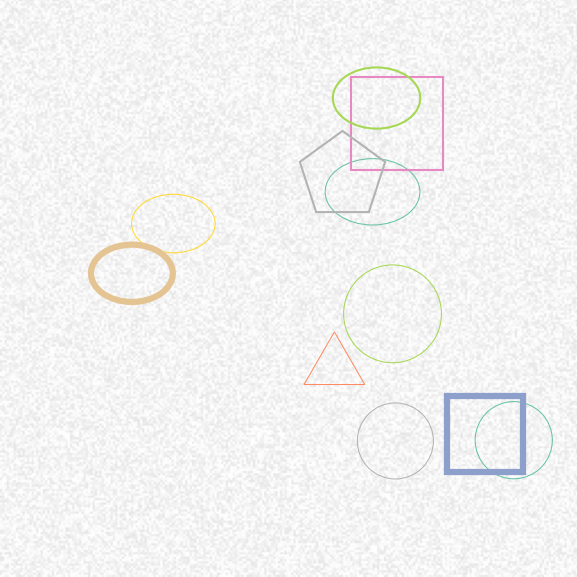[{"shape": "circle", "thickness": 0.5, "radius": 0.33, "center": [0.89, 0.237]}, {"shape": "oval", "thickness": 0.5, "radius": 0.41, "center": [0.645, 0.667]}, {"shape": "triangle", "thickness": 0.5, "radius": 0.3, "center": [0.579, 0.364]}, {"shape": "square", "thickness": 3, "radius": 0.33, "center": [0.84, 0.247]}, {"shape": "square", "thickness": 1, "radius": 0.4, "center": [0.688, 0.785]}, {"shape": "circle", "thickness": 0.5, "radius": 0.42, "center": [0.68, 0.456]}, {"shape": "oval", "thickness": 1, "radius": 0.38, "center": [0.652, 0.829]}, {"shape": "oval", "thickness": 0.5, "radius": 0.36, "center": [0.3, 0.612]}, {"shape": "oval", "thickness": 3, "radius": 0.35, "center": [0.228, 0.526]}, {"shape": "circle", "thickness": 0.5, "radius": 0.33, "center": [0.685, 0.236]}, {"shape": "pentagon", "thickness": 1, "radius": 0.39, "center": [0.593, 0.695]}]